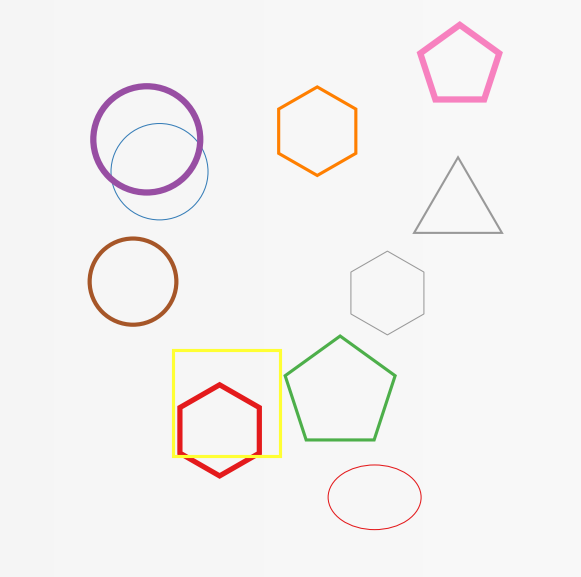[{"shape": "oval", "thickness": 0.5, "radius": 0.4, "center": [0.645, 0.138]}, {"shape": "hexagon", "thickness": 2.5, "radius": 0.39, "center": [0.378, 0.254]}, {"shape": "circle", "thickness": 0.5, "radius": 0.42, "center": [0.274, 0.702]}, {"shape": "pentagon", "thickness": 1.5, "radius": 0.5, "center": [0.585, 0.318]}, {"shape": "circle", "thickness": 3, "radius": 0.46, "center": [0.253, 0.758]}, {"shape": "hexagon", "thickness": 1.5, "radius": 0.38, "center": [0.546, 0.772]}, {"shape": "square", "thickness": 1.5, "radius": 0.46, "center": [0.39, 0.301]}, {"shape": "circle", "thickness": 2, "radius": 0.37, "center": [0.229, 0.511]}, {"shape": "pentagon", "thickness": 3, "radius": 0.36, "center": [0.791, 0.885]}, {"shape": "hexagon", "thickness": 0.5, "radius": 0.36, "center": [0.667, 0.492]}, {"shape": "triangle", "thickness": 1, "radius": 0.44, "center": [0.788, 0.64]}]